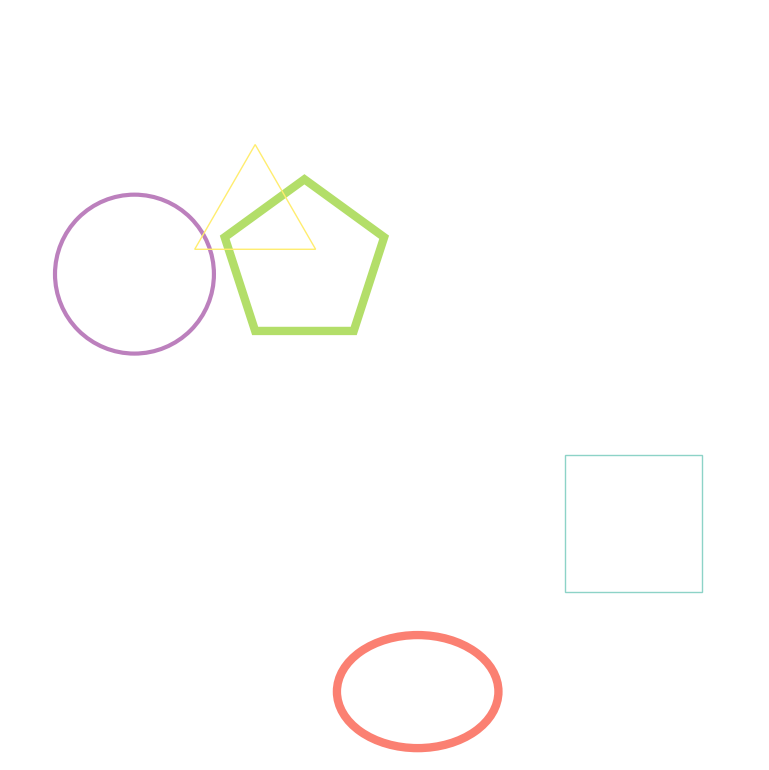[{"shape": "square", "thickness": 0.5, "radius": 0.44, "center": [0.823, 0.32]}, {"shape": "oval", "thickness": 3, "radius": 0.52, "center": [0.542, 0.102]}, {"shape": "pentagon", "thickness": 3, "radius": 0.54, "center": [0.395, 0.658]}, {"shape": "circle", "thickness": 1.5, "radius": 0.52, "center": [0.175, 0.644]}, {"shape": "triangle", "thickness": 0.5, "radius": 0.45, "center": [0.331, 0.722]}]